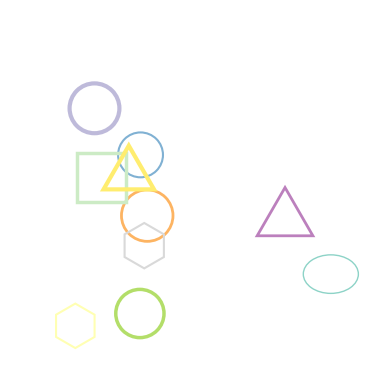[{"shape": "oval", "thickness": 1, "radius": 0.36, "center": [0.859, 0.288]}, {"shape": "hexagon", "thickness": 1.5, "radius": 0.29, "center": [0.196, 0.154]}, {"shape": "circle", "thickness": 3, "radius": 0.32, "center": [0.245, 0.719]}, {"shape": "circle", "thickness": 1.5, "radius": 0.29, "center": [0.365, 0.598]}, {"shape": "circle", "thickness": 2, "radius": 0.33, "center": [0.382, 0.44]}, {"shape": "circle", "thickness": 2.5, "radius": 0.31, "center": [0.363, 0.186]}, {"shape": "hexagon", "thickness": 1.5, "radius": 0.29, "center": [0.375, 0.362]}, {"shape": "triangle", "thickness": 2, "radius": 0.42, "center": [0.74, 0.429]}, {"shape": "square", "thickness": 2.5, "radius": 0.32, "center": [0.264, 0.539]}, {"shape": "triangle", "thickness": 3, "radius": 0.38, "center": [0.334, 0.546]}]